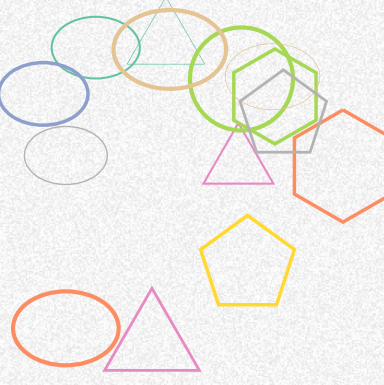[{"shape": "oval", "thickness": 1.5, "radius": 0.57, "center": [0.249, 0.876]}, {"shape": "triangle", "thickness": 0.5, "radius": 0.58, "center": [0.431, 0.892]}, {"shape": "oval", "thickness": 3, "radius": 0.69, "center": [0.171, 0.147]}, {"shape": "hexagon", "thickness": 2.5, "radius": 0.73, "center": [0.891, 0.569]}, {"shape": "oval", "thickness": 2.5, "radius": 0.58, "center": [0.112, 0.756]}, {"shape": "triangle", "thickness": 2, "radius": 0.71, "center": [0.395, 0.109]}, {"shape": "triangle", "thickness": 1.5, "radius": 0.52, "center": [0.619, 0.575]}, {"shape": "hexagon", "thickness": 2.5, "radius": 0.62, "center": [0.714, 0.749]}, {"shape": "circle", "thickness": 3, "radius": 0.67, "center": [0.627, 0.795]}, {"shape": "pentagon", "thickness": 2.5, "radius": 0.64, "center": [0.643, 0.312]}, {"shape": "oval", "thickness": 3, "radius": 0.73, "center": [0.441, 0.872]}, {"shape": "oval", "thickness": 0.5, "radius": 0.61, "center": [0.708, 0.801]}, {"shape": "pentagon", "thickness": 2, "radius": 0.59, "center": [0.736, 0.7]}, {"shape": "oval", "thickness": 1, "radius": 0.54, "center": [0.171, 0.596]}]